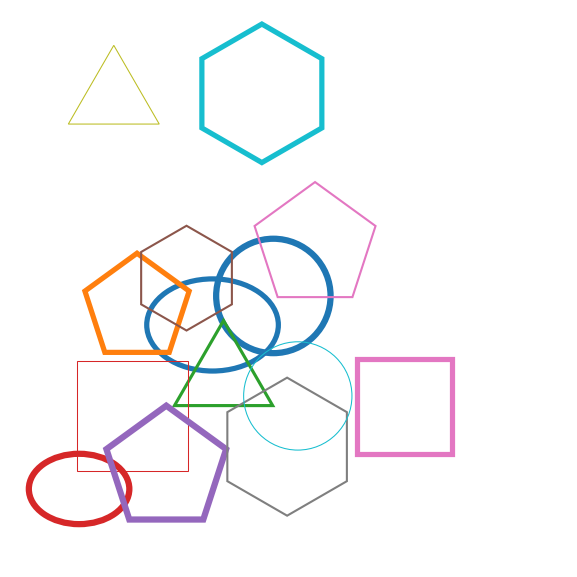[{"shape": "circle", "thickness": 3, "radius": 0.5, "center": [0.473, 0.487]}, {"shape": "oval", "thickness": 2.5, "radius": 0.57, "center": [0.368, 0.436]}, {"shape": "pentagon", "thickness": 2.5, "radius": 0.47, "center": [0.237, 0.466]}, {"shape": "triangle", "thickness": 1.5, "radius": 0.49, "center": [0.387, 0.346]}, {"shape": "square", "thickness": 0.5, "radius": 0.48, "center": [0.23, 0.279]}, {"shape": "oval", "thickness": 3, "radius": 0.44, "center": [0.137, 0.152]}, {"shape": "pentagon", "thickness": 3, "radius": 0.54, "center": [0.288, 0.188]}, {"shape": "hexagon", "thickness": 1, "radius": 0.45, "center": [0.323, 0.518]}, {"shape": "square", "thickness": 2.5, "radius": 0.41, "center": [0.701, 0.296]}, {"shape": "pentagon", "thickness": 1, "radius": 0.55, "center": [0.546, 0.574]}, {"shape": "hexagon", "thickness": 1, "radius": 0.6, "center": [0.497, 0.226]}, {"shape": "triangle", "thickness": 0.5, "radius": 0.45, "center": [0.197, 0.83]}, {"shape": "circle", "thickness": 0.5, "radius": 0.47, "center": [0.516, 0.314]}, {"shape": "hexagon", "thickness": 2.5, "radius": 0.6, "center": [0.453, 0.838]}]